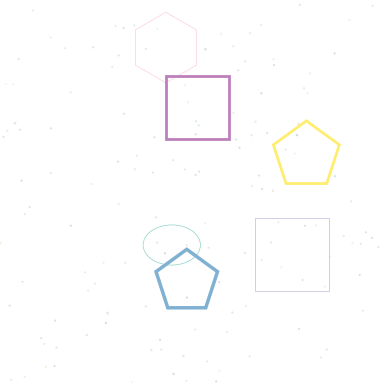[{"shape": "oval", "thickness": 0.5, "radius": 0.37, "center": [0.446, 0.364]}, {"shape": "square", "thickness": 0.5, "radius": 0.48, "center": [0.758, 0.34]}, {"shape": "pentagon", "thickness": 2.5, "radius": 0.42, "center": [0.485, 0.268]}, {"shape": "hexagon", "thickness": 0.5, "radius": 0.46, "center": [0.431, 0.877]}, {"shape": "square", "thickness": 2, "radius": 0.41, "center": [0.512, 0.722]}, {"shape": "pentagon", "thickness": 2, "radius": 0.45, "center": [0.796, 0.596]}]